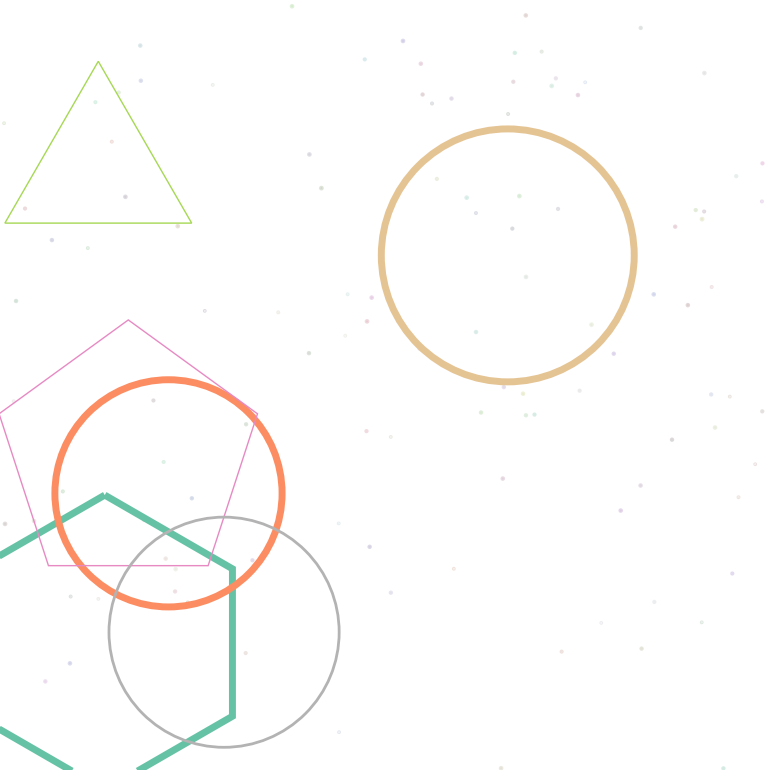[{"shape": "hexagon", "thickness": 2.5, "radius": 0.96, "center": [0.136, 0.166]}, {"shape": "circle", "thickness": 2.5, "radius": 0.74, "center": [0.219, 0.359]}, {"shape": "pentagon", "thickness": 0.5, "radius": 0.88, "center": [0.167, 0.408]}, {"shape": "triangle", "thickness": 0.5, "radius": 0.7, "center": [0.128, 0.78]}, {"shape": "circle", "thickness": 2.5, "radius": 0.82, "center": [0.659, 0.668]}, {"shape": "circle", "thickness": 1, "radius": 0.75, "center": [0.291, 0.179]}]